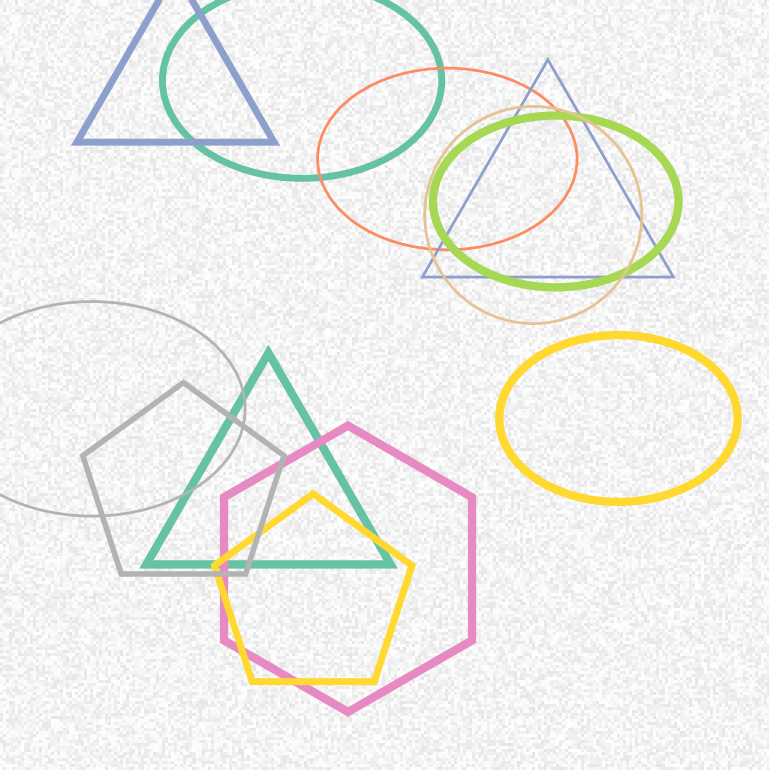[{"shape": "triangle", "thickness": 3, "radius": 0.92, "center": [0.349, 0.359]}, {"shape": "oval", "thickness": 2.5, "radius": 0.91, "center": [0.392, 0.895]}, {"shape": "oval", "thickness": 1, "radius": 0.84, "center": [0.581, 0.794]}, {"shape": "triangle", "thickness": 1, "radius": 0.94, "center": [0.712, 0.734]}, {"shape": "triangle", "thickness": 2.5, "radius": 0.74, "center": [0.228, 0.889]}, {"shape": "hexagon", "thickness": 3, "radius": 0.93, "center": [0.452, 0.261]}, {"shape": "oval", "thickness": 3, "radius": 0.8, "center": [0.722, 0.738]}, {"shape": "pentagon", "thickness": 2.5, "radius": 0.67, "center": [0.407, 0.224]}, {"shape": "oval", "thickness": 3, "radius": 0.77, "center": [0.803, 0.457]}, {"shape": "circle", "thickness": 1, "radius": 0.71, "center": [0.693, 0.721]}, {"shape": "pentagon", "thickness": 2, "radius": 0.69, "center": [0.238, 0.366]}, {"shape": "oval", "thickness": 1, "radius": 1.0, "center": [0.119, 0.469]}]